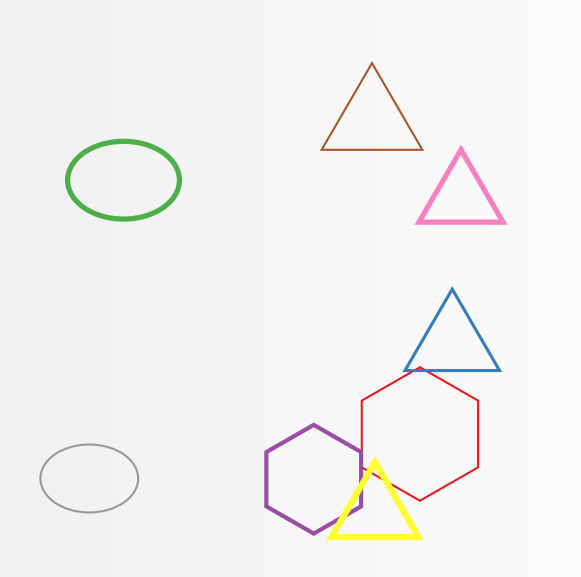[{"shape": "hexagon", "thickness": 1, "radius": 0.58, "center": [0.722, 0.248]}, {"shape": "triangle", "thickness": 1.5, "radius": 0.47, "center": [0.778, 0.404]}, {"shape": "oval", "thickness": 2.5, "radius": 0.48, "center": [0.213, 0.687]}, {"shape": "hexagon", "thickness": 2, "radius": 0.47, "center": [0.54, 0.169]}, {"shape": "triangle", "thickness": 3, "radius": 0.43, "center": [0.645, 0.112]}, {"shape": "triangle", "thickness": 1, "radius": 0.5, "center": [0.64, 0.79]}, {"shape": "triangle", "thickness": 2.5, "radius": 0.42, "center": [0.793, 0.656]}, {"shape": "oval", "thickness": 1, "radius": 0.42, "center": [0.154, 0.171]}]